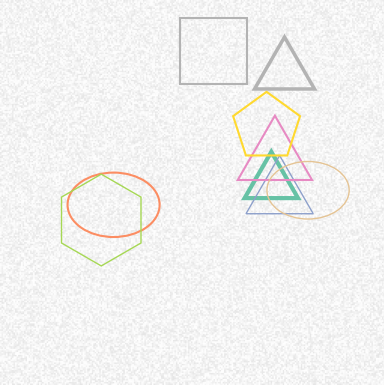[{"shape": "triangle", "thickness": 3, "radius": 0.4, "center": [0.705, 0.526]}, {"shape": "oval", "thickness": 1.5, "radius": 0.6, "center": [0.295, 0.468]}, {"shape": "triangle", "thickness": 1, "radius": 0.5, "center": [0.726, 0.495]}, {"shape": "triangle", "thickness": 1.5, "radius": 0.56, "center": [0.714, 0.588]}, {"shape": "hexagon", "thickness": 1, "radius": 0.6, "center": [0.263, 0.428]}, {"shape": "pentagon", "thickness": 1.5, "radius": 0.46, "center": [0.692, 0.67]}, {"shape": "oval", "thickness": 1, "radius": 0.53, "center": [0.8, 0.506]}, {"shape": "triangle", "thickness": 2.5, "radius": 0.45, "center": [0.739, 0.814]}, {"shape": "square", "thickness": 1.5, "radius": 0.43, "center": [0.555, 0.868]}]